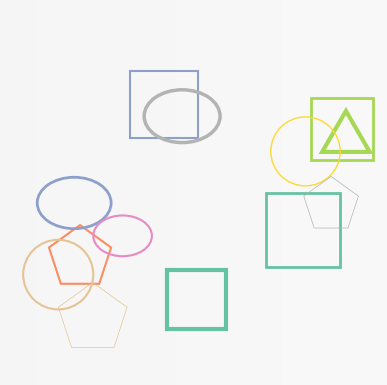[{"shape": "square", "thickness": 2, "radius": 0.48, "center": [0.782, 0.403]}, {"shape": "square", "thickness": 3, "radius": 0.38, "center": [0.507, 0.222]}, {"shape": "pentagon", "thickness": 1.5, "radius": 0.42, "center": [0.206, 0.331]}, {"shape": "square", "thickness": 1.5, "radius": 0.44, "center": [0.424, 0.729]}, {"shape": "oval", "thickness": 2, "radius": 0.48, "center": [0.191, 0.473]}, {"shape": "oval", "thickness": 1.5, "radius": 0.38, "center": [0.316, 0.387]}, {"shape": "square", "thickness": 2, "radius": 0.4, "center": [0.881, 0.665]}, {"shape": "triangle", "thickness": 3, "radius": 0.35, "center": [0.893, 0.641]}, {"shape": "circle", "thickness": 1, "radius": 0.45, "center": [0.788, 0.607]}, {"shape": "pentagon", "thickness": 0.5, "radius": 0.47, "center": [0.239, 0.173]}, {"shape": "circle", "thickness": 1.5, "radius": 0.45, "center": [0.15, 0.287]}, {"shape": "pentagon", "thickness": 0.5, "radius": 0.37, "center": [0.854, 0.468]}, {"shape": "oval", "thickness": 2.5, "radius": 0.49, "center": [0.47, 0.698]}]